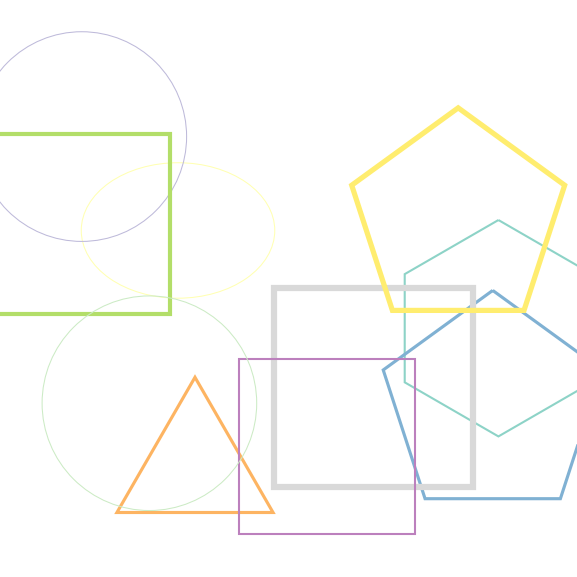[{"shape": "hexagon", "thickness": 1, "radius": 0.94, "center": [0.863, 0.431]}, {"shape": "oval", "thickness": 0.5, "radius": 0.84, "center": [0.308, 0.6]}, {"shape": "circle", "thickness": 0.5, "radius": 0.91, "center": [0.142, 0.763]}, {"shape": "pentagon", "thickness": 1.5, "radius": 1.0, "center": [0.853, 0.297]}, {"shape": "triangle", "thickness": 1.5, "radius": 0.78, "center": [0.338, 0.19]}, {"shape": "square", "thickness": 2, "radius": 0.78, "center": [0.139, 0.611]}, {"shape": "square", "thickness": 3, "radius": 0.86, "center": [0.647, 0.328]}, {"shape": "square", "thickness": 1, "radius": 0.76, "center": [0.566, 0.226]}, {"shape": "circle", "thickness": 0.5, "radius": 0.93, "center": [0.259, 0.301]}, {"shape": "pentagon", "thickness": 2.5, "radius": 0.97, "center": [0.793, 0.618]}]